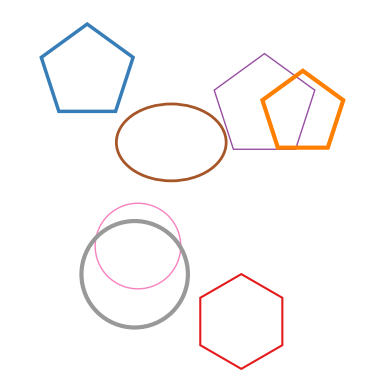[{"shape": "hexagon", "thickness": 1.5, "radius": 0.62, "center": [0.627, 0.165]}, {"shape": "pentagon", "thickness": 2.5, "radius": 0.63, "center": [0.226, 0.812]}, {"shape": "pentagon", "thickness": 1, "radius": 0.69, "center": [0.687, 0.723]}, {"shape": "pentagon", "thickness": 3, "radius": 0.55, "center": [0.787, 0.706]}, {"shape": "oval", "thickness": 2, "radius": 0.71, "center": [0.445, 0.63]}, {"shape": "circle", "thickness": 1, "radius": 0.56, "center": [0.358, 0.361]}, {"shape": "circle", "thickness": 3, "radius": 0.69, "center": [0.35, 0.288]}]